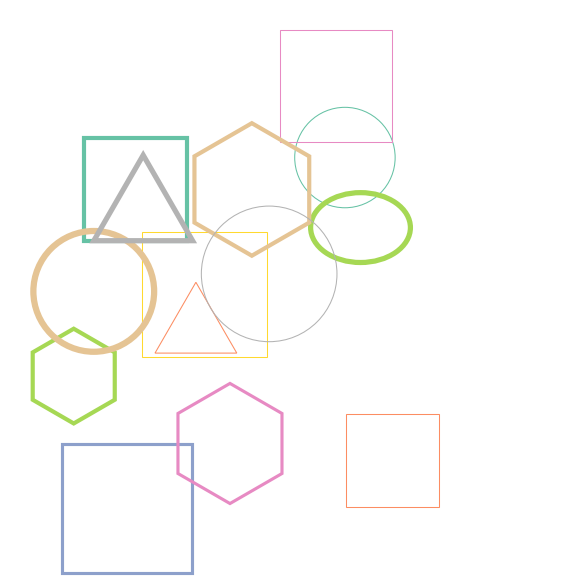[{"shape": "circle", "thickness": 0.5, "radius": 0.43, "center": [0.597, 0.726]}, {"shape": "square", "thickness": 2, "radius": 0.45, "center": [0.235, 0.671]}, {"shape": "square", "thickness": 0.5, "radius": 0.4, "center": [0.68, 0.202]}, {"shape": "triangle", "thickness": 0.5, "radius": 0.41, "center": [0.339, 0.429]}, {"shape": "square", "thickness": 1.5, "radius": 0.56, "center": [0.219, 0.119]}, {"shape": "square", "thickness": 0.5, "radius": 0.49, "center": [0.581, 0.85]}, {"shape": "hexagon", "thickness": 1.5, "radius": 0.52, "center": [0.398, 0.231]}, {"shape": "oval", "thickness": 2.5, "radius": 0.43, "center": [0.624, 0.605]}, {"shape": "hexagon", "thickness": 2, "radius": 0.41, "center": [0.128, 0.348]}, {"shape": "square", "thickness": 0.5, "radius": 0.54, "center": [0.354, 0.489]}, {"shape": "hexagon", "thickness": 2, "radius": 0.57, "center": [0.436, 0.671]}, {"shape": "circle", "thickness": 3, "radius": 0.52, "center": [0.162, 0.495]}, {"shape": "circle", "thickness": 0.5, "radius": 0.59, "center": [0.466, 0.525]}, {"shape": "triangle", "thickness": 2.5, "radius": 0.49, "center": [0.248, 0.632]}]